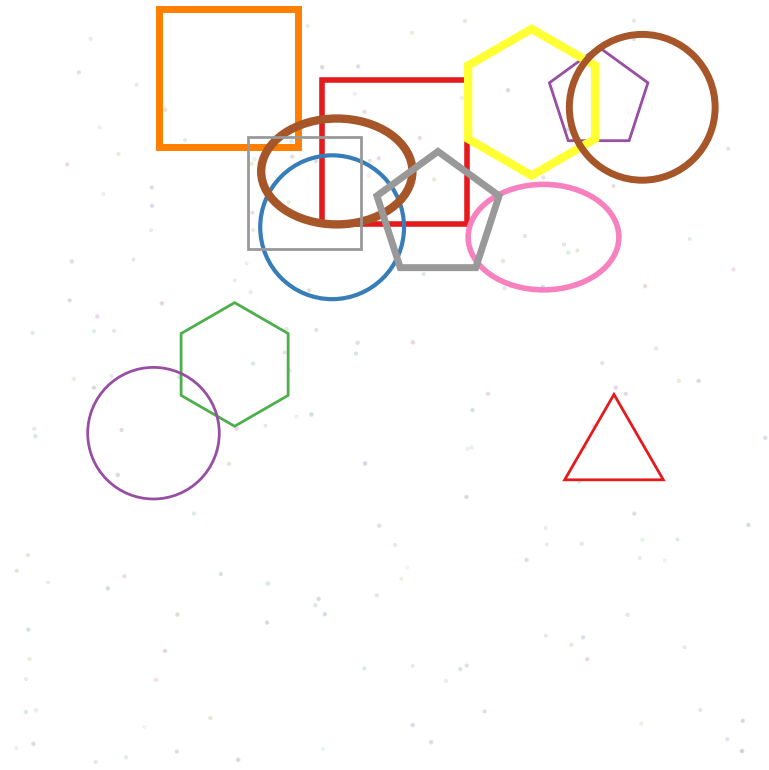[{"shape": "square", "thickness": 2, "radius": 0.47, "center": [0.512, 0.802]}, {"shape": "triangle", "thickness": 1, "radius": 0.37, "center": [0.797, 0.414]}, {"shape": "circle", "thickness": 1.5, "radius": 0.47, "center": [0.431, 0.705]}, {"shape": "hexagon", "thickness": 1, "radius": 0.4, "center": [0.305, 0.527]}, {"shape": "pentagon", "thickness": 1, "radius": 0.34, "center": [0.777, 0.872]}, {"shape": "circle", "thickness": 1, "radius": 0.43, "center": [0.199, 0.437]}, {"shape": "square", "thickness": 2.5, "radius": 0.45, "center": [0.297, 0.899]}, {"shape": "hexagon", "thickness": 3, "radius": 0.48, "center": [0.69, 0.867]}, {"shape": "oval", "thickness": 3, "radius": 0.49, "center": [0.437, 0.777]}, {"shape": "circle", "thickness": 2.5, "radius": 0.47, "center": [0.834, 0.861]}, {"shape": "oval", "thickness": 2, "radius": 0.49, "center": [0.706, 0.692]}, {"shape": "square", "thickness": 1, "radius": 0.37, "center": [0.395, 0.749]}, {"shape": "pentagon", "thickness": 2.5, "radius": 0.42, "center": [0.569, 0.72]}]